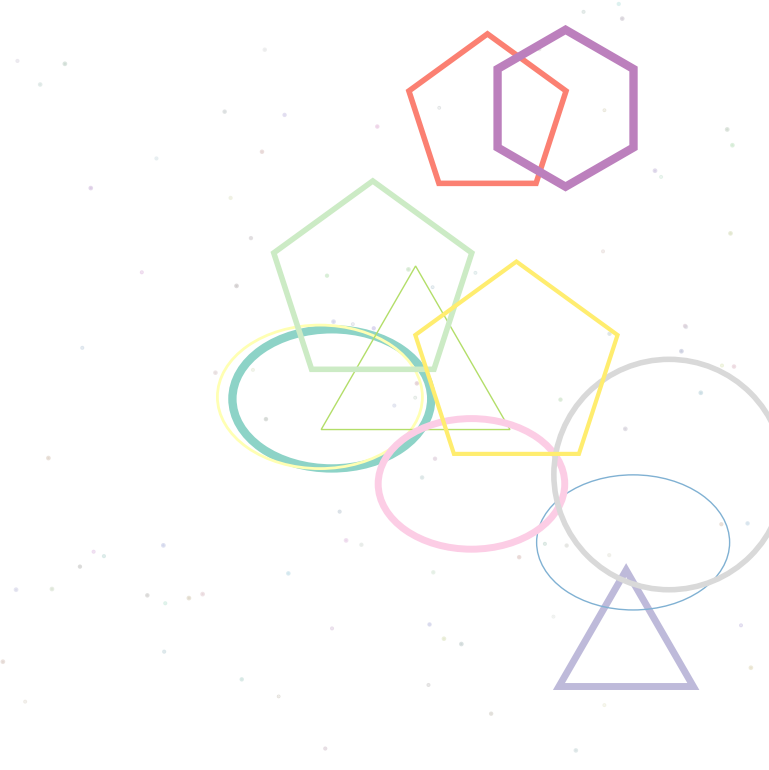[{"shape": "oval", "thickness": 3, "radius": 0.65, "center": [0.431, 0.482]}, {"shape": "oval", "thickness": 1, "radius": 0.67, "center": [0.415, 0.485]}, {"shape": "triangle", "thickness": 2.5, "radius": 0.5, "center": [0.813, 0.159]}, {"shape": "pentagon", "thickness": 2, "radius": 0.54, "center": [0.633, 0.849]}, {"shape": "oval", "thickness": 0.5, "radius": 0.63, "center": [0.822, 0.296]}, {"shape": "triangle", "thickness": 0.5, "radius": 0.71, "center": [0.54, 0.513]}, {"shape": "oval", "thickness": 2.5, "radius": 0.61, "center": [0.612, 0.372]}, {"shape": "circle", "thickness": 2, "radius": 0.75, "center": [0.869, 0.384]}, {"shape": "hexagon", "thickness": 3, "radius": 0.51, "center": [0.734, 0.859]}, {"shape": "pentagon", "thickness": 2, "radius": 0.68, "center": [0.484, 0.63]}, {"shape": "pentagon", "thickness": 1.5, "radius": 0.69, "center": [0.671, 0.522]}]